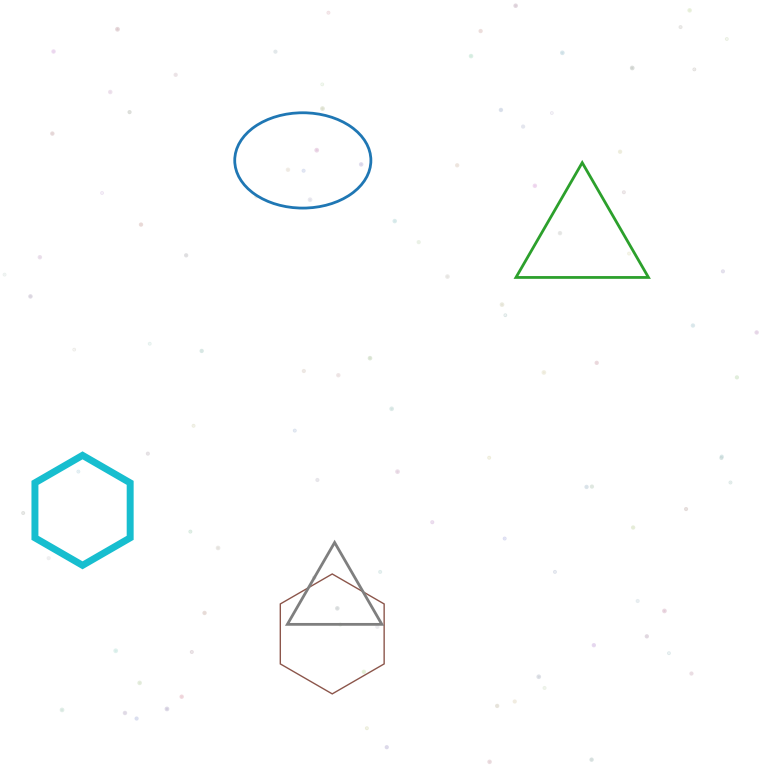[{"shape": "oval", "thickness": 1, "radius": 0.44, "center": [0.393, 0.792]}, {"shape": "triangle", "thickness": 1, "radius": 0.5, "center": [0.756, 0.689]}, {"shape": "hexagon", "thickness": 0.5, "radius": 0.39, "center": [0.431, 0.177]}, {"shape": "triangle", "thickness": 1, "radius": 0.35, "center": [0.435, 0.225]}, {"shape": "hexagon", "thickness": 2.5, "radius": 0.36, "center": [0.107, 0.337]}]